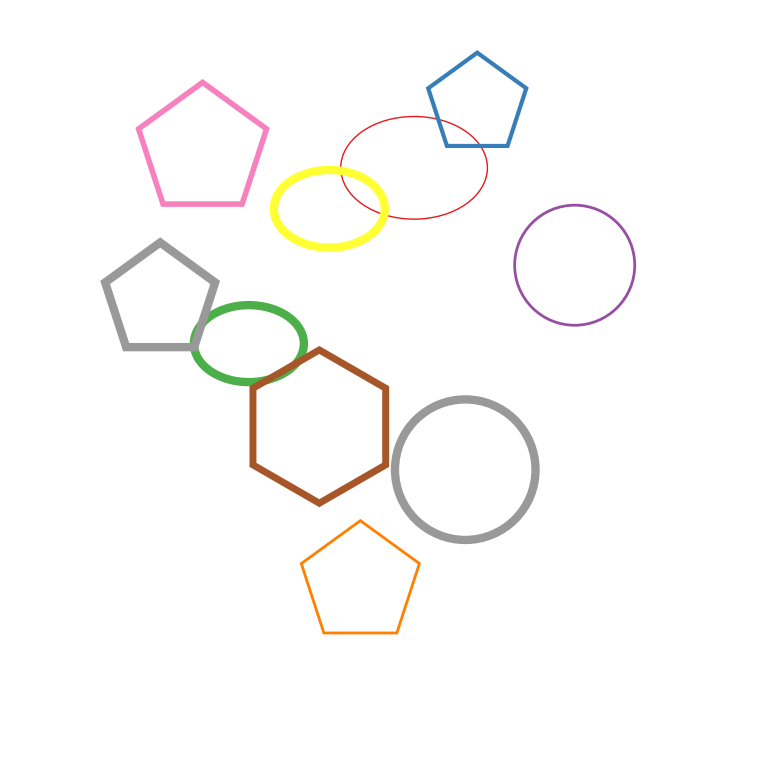[{"shape": "oval", "thickness": 0.5, "radius": 0.48, "center": [0.538, 0.782]}, {"shape": "pentagon", "thickness": 1.5, "radius": 0.33, "center": [0.62, 0.865]}, {"shape": "oval", "thickness": 3, "radius": 0.36, "center": [0.323, 0.554]}, {"shape": "circle", "thickness": 1, "radius": 0.39, "center": [0.746, 0.656]}, {"shape": "pentagon", "thickness": 1, "radius": 0.4, "center": [0.468, 0.243]}, {"shape": "oval", "thickness": 3, "radius": 0.36, "center": [0.428, 0.729]}, {"shape": "hexagon", "thickness": 2.5, "radius": 0.5, "center": [0.415, 0.446]}, {"shape": "pentagon", "thickness": 2, "radius": 0.44, "center": [0.263, 0.806]}, {"shape": "circle", "thickness": 3, "radius": 0.46, "center": [0.604, 0.39]}, {"shape": "pentagon", "thickness": 3, "radius": 0.38, "center": [0.208, 0.61]}]